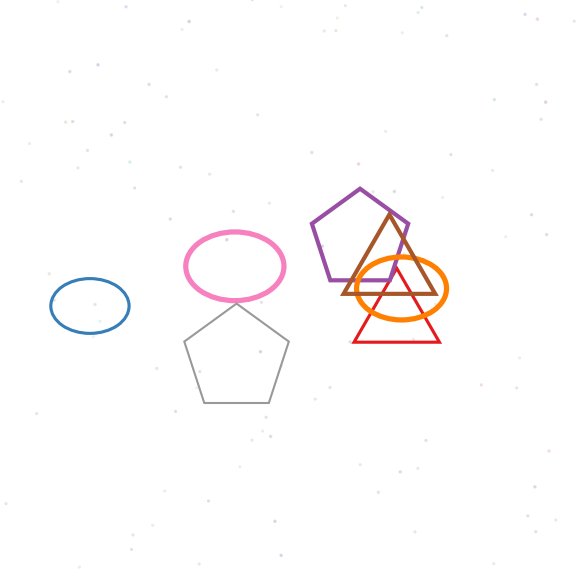[{"shape": "triangle", "thickness": 1.5, "radius": 0.43, "center": [0.687, 0.449]}, {"shape": "oval", "thickness": 1.5, "radius": 0.34, "center": [0.156, 0.469]}, {"shape": "pentagon", "thickness": 2, "radius": 0.44, "center": [0.623, 0.585]}, {"shape": "oval", "thickness": 2.5, "radius": 0.39, "center": [0.695, 0.5]}, {"shape": "triangle", "thickness": 2, "radius": 0.46, "center": [0.674, 0.536]}, {"shape": "oval", "thickness": 2.5, "radius": 0.43, "center": [0.407, 0.538]}, {"shape": "pentagon", "thickness": 1, "radius": 0.48, "center": [0.41, 0.378]}]